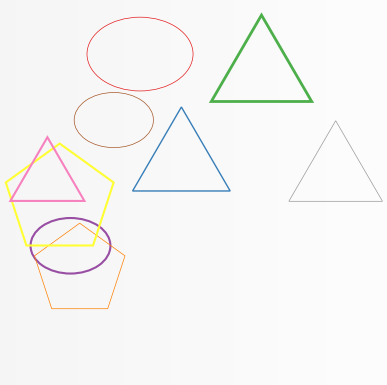[{"shape": "oval", "thickness": 0.5, "radius": 0.68, "center": [0.361, 0.86]}, {"shape": "triangle", "thickness": 1, "radius": 0.73, "center": [0.468, 0.577]}, {"shape": "triangle", "thickness": 2, "radius": 0.75, "center": [0.675, 0.811]}, {"shape": "oval", "thickness": 1.5, "radius": 0.52, "center": [0.182, 0.362]}, {"shape": "pentagon", "thickness": 0.5, "radius": 0.61, "center": [0.206, 0.297]}, {"shape": "pentagon", "thickness": 1.5, "radius": 0.73, "center": [0.154, 0.481]}, {"shape": "oval", "thickness": 0.5, "radius": 0.51, "center": [0.294, 0.688]}, {"shape": "triangle", "thickness": 1.5, "radius": 0.55, "center": [0.122, 0.533]}, {"shape": "triangle", "thickness": 0.5, "radius": 0.7, "center": [0.866, 0.547]}]